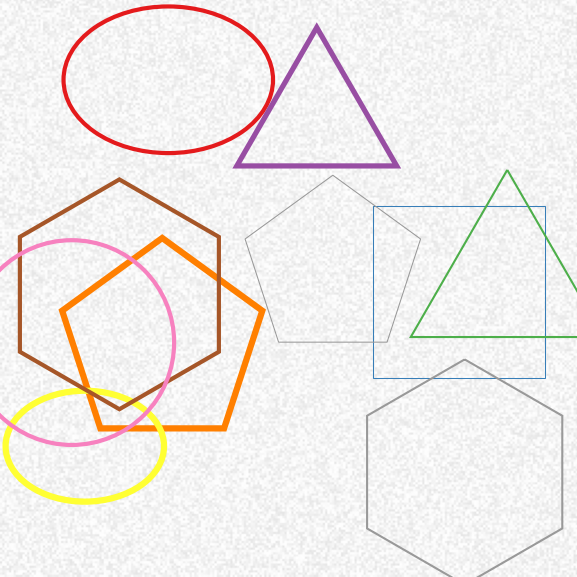[{"shape": "oval", "thickness": 2, "radius": 0.91, "center": [0.291, 0.861]}, {"shape": "square", "thickness": 0.5, "radius": 0.74, "center": [0.795, 0.494]}, {"shape": "triangle", "thickness": 1, "radius": 0.96, "center": [0.878, 0.512]}, {"shape": "triangle", "thickness": 2.5, "radius": 0.8, "center": [0.548, 0.792]}, {"shape": "pentagon", "thickness": 3, "radius": 0.91, "center": [0.281, 0.405]}, {"shape": "oval", "thickness": 3, "radius": 0.69, "center": [0.147, 0.227]}, {"shape": "hexagon", "thickness": 2, "radius": 0.99, "center": [0.207, 0.489]}, {"shape": "circle", "thickness": 2, "radius": 0.89, "center": [0.124, 0.406]}, {"shape": "pentagon", "thickness": 0.5, "radius": 0.8, "center": [0.576, 0.536]}, {"shape": "hexagon", "thickness": 1, "radius": 0.98, "center": [0.805, 0.182]}]